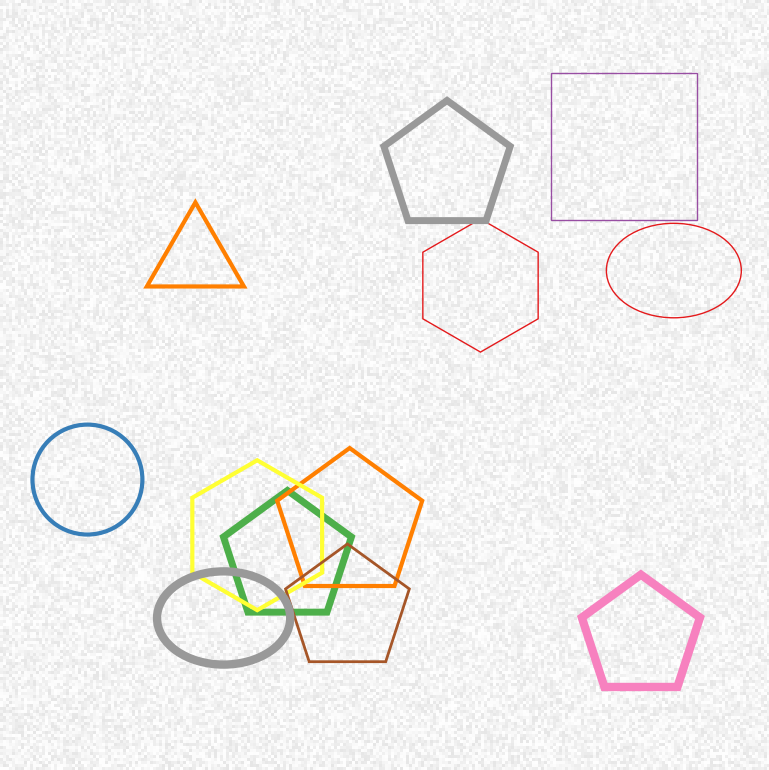[{"shape": "oval", "thickness": 0.5, "radius": 0.44, "center": [0.875, 0.649]}, {"shape": "hexagon", "thickness": 0.5, "radius": 0.43, "center": [0.624, 0.629]}, {"shape": "circle", "thickness": 1.5, "radius": 0.36, "center": [0.114, 0.377]}, {"shape": "pentagon", "thickness": 2.5, "radius": 0.44, "center": [0.373, 0.276]}, {"shape": "square", "thickness": 0.5, "radius": 0.47, "center": [0.811, 0.81]}, {"shape": "pentagon", "thickness": 1.5, "radius": 0.5, "center": [0.454, 0.319]}, {"shape": "triangle", "thickness": 1.5, "radius": 0.36, "center": [0.254, 0.664]}, {"shape": "hexagon", "thickness": 1.5, "radius": 0.49, "center": [0.334, 0.305]}, {"shape": "pentagon", "thickness": 1, "radius": 0.42, "center": [0.451, 0.209]}, {"shape": "pentagon", "thickness": 3, "radius": 0.4, "center": [0.832, 0.173]}, {"shape": "oval", "thickness": 3, "radius": 0.43, "center": [0.29, 0.197]}, {"shape": "pentagon", "thickness": 2.5, "radius": 0.43, "center": [0.581, 0.783]}]